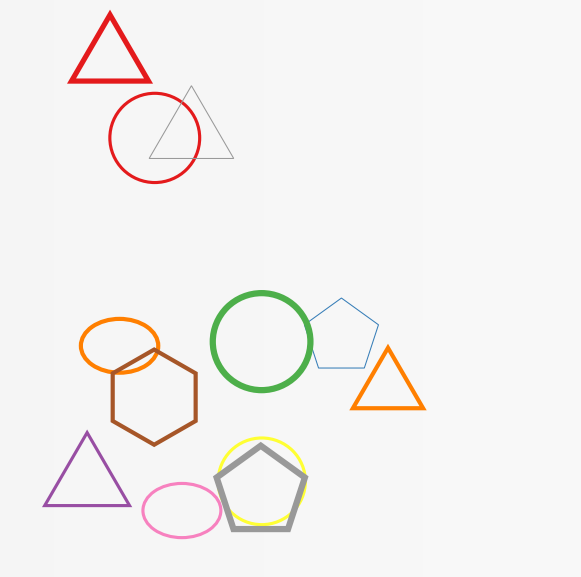[{"shape": "circle", "thickness": 1.5, "radius": 0.39, "center": [0.266, 0.76]}, {"shape": "triangle", "thickness": 2.5, "radius": 0.38, "center": [0.189, 0.897]}, {"shape": "pentagon", "thickness": 0.5, "radius": 0.33, "center": [0.587, 0.416]}, {"shape": "circle", "thickness": 3, "radius": 0.42, "center": [0.45, 0.408]}, {"shape": "triangle", "thickness": 1.5, "radius": 0.42, "center": [0.15, 0.166]}, {"shape": "oval", "thickness": 2, "radius": 0.33, "center": [0.206, 0.4]}, {"shape": "triangle", "thickness": 2, "radius": 0.35, "center": [0.668, 0.327]}, {"shape": "circle", "thickness": 1.5, "radius": 0.38, "center": [0.45, 0.166]}, {"shape": "hexagon", "thickness": 2, "radius": 0.41, "center": [0.265, 0.311]}, {"shape": "oval", "thickness": 1.5, "radius": 0.34, "center": [0.313, 0.115]}, {"shape": "pentagon", "thickness": 3, "radius": 0.4, "center": [0.449, 0.148]}, {"shape": "triangle", "thickness": 0.5, "radius": 0.42, "center": [0.329, 0.767]}]